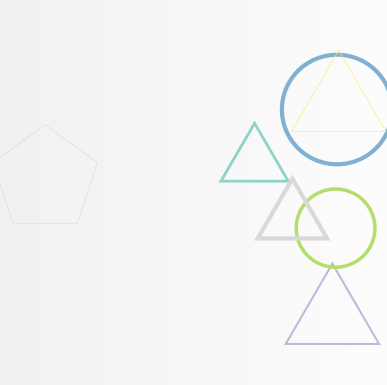[{"shape": "triangle", "thickness": 2, "radius": 0.5, "center": [0.657, 0.58]}, {"shape": "triangle", "thickness": 1.5, "radius": 0.7, "center": [0.858, 0.176]}, {"shape": "circle", "thickness": 3, "radius": 0.71, "center": [0.87, 0.716]}, {"shape": "circle", "thickness": 2.5, "radius": 0.51, "center": [0.866, 0.408]}, {"shape": "triangle", "thickness": 3, "radius": 0.52, "center": [0.755, 0.432]}, {"shape": "pentagon", "thickness": 0.5, "radius": 0.71, "center": [0.117, 0.534]}, {"shape": "triangle", "thickness": 0.5, "radius": 0.7, "center": [0.874, 0.729]}]